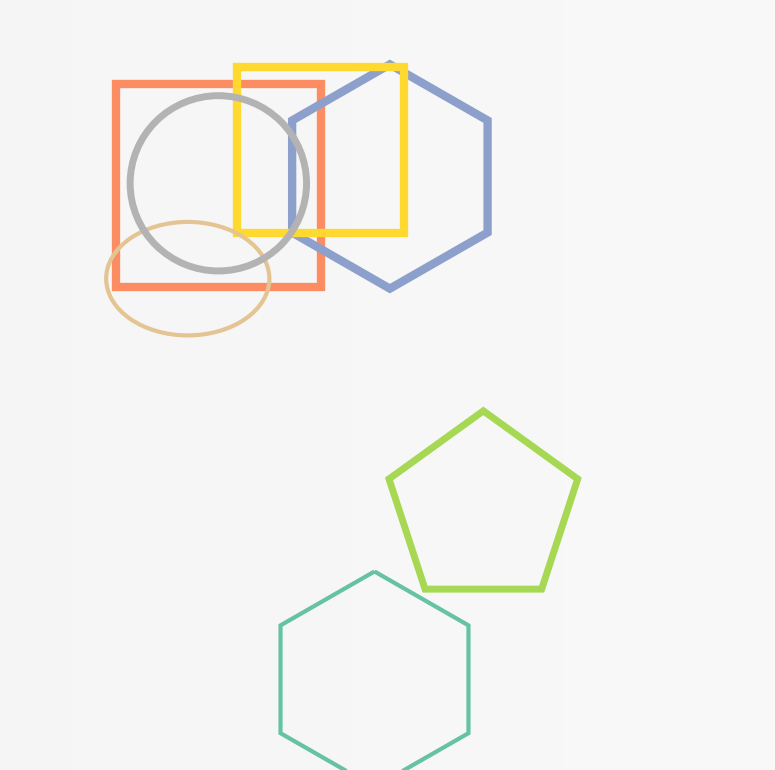[{"shape": "hexagon", "thickness": 1.5, "radius": 0.7, "center": [0.483, 0.118]}, {"shape": "square", "thickness": 3, "radius": 0.66, "center": [0.282, 0.759]}, {"shape": "hexagon", "thickness": 3, "radius": 0.73, "center": [0.503, 0.771]}, {"shape": "pentagon", "thickness": 2.5, "radius": 0.64, "center": [0.624, 0.338]}, {"shape": "square", "thickness": 3, "radius": 0.54, "center": [0.413, 0.805]}, {"shape": "oval", "thickness": 1.5, "radius": 0.53, "center": [0.242, 0.638]}, {"shape": "circle", "thickness": 2.5, "radius": 0.57, "center": [0.282, 0.762]}]